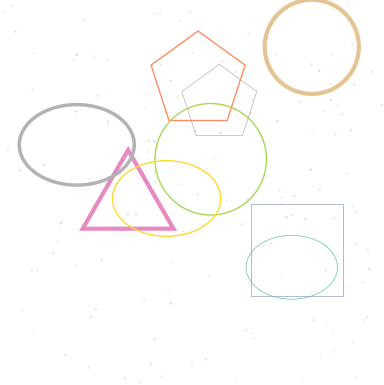[{"shape": "oval", "thickness": 0.5, "radius": 0.59, "center": [0.758, 0.306]}, {"shape": "pentagon", "thickness": 1, "radius": 0.64, "center": [0.514, 0.791]}, {"shape": "square", "thickness": 0.5, "radius": 0.6, "center": [0.772, 0.351]}, {"shape": "triangle", "thickness": 3, "radius": 0.68, "center": [0.333, 0.474]}, {"shape": "circle", "thickness": 1, "radius": 0.72, "center": [0.547, 0.586]}, {"shape": "oval", "thickness": 1, "radius": 0.7, "center": [0.433, 0.484]}, {"shape": "circle", "thickness": 3, "radius": 0.61, "center": [0.81, 0.878]}, {"shape": "oval", "thickness": 2.5, "radius": 0.75, "center": [0.199, 0.624]}, {"shape": "pentagon", "thickness": 0.5, "radius": 0.51, "center": [0.57, 0.731]}]